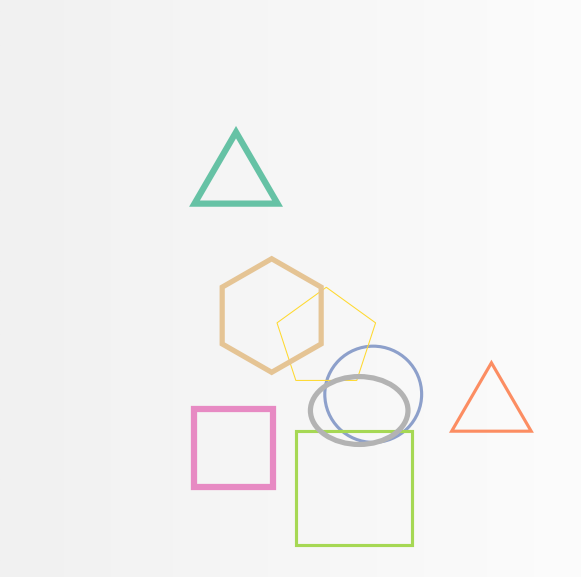[{"shape": "triangle", "thickness": 3, "radius": 0.41, "center": [0.406, 0.688]}, {"shape": "triangle", "thickness": 1.5, "radius": 0.39, "center": [0.845, 0.292]}, {"shape": "circle", "thickness": 1.5, "radius": 0.42, "center": [0.642, 0.316]}, {"shape": "square", "thickness": 3, "radius": 0.34, "center": [0.402, 0.223]}, {"shape": "square", "thickness": 1.5, "radius": 0.5, "center": [0.609, 0.154]}, {"shape": "pentagon", "thickness": 0.5, "radius": 0.45, "center": [0.561, 0.413]}, {"shape": "hexagon", "thickness": 2.5, "radius": 0.49, "center": [0.467, 0.453]}, {"shape": "oval", "thickness": 2.5, "radius": 0.42, "center": [0.618, 0.288]}]